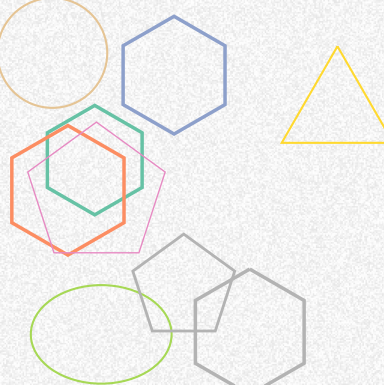[{"shape": "hexagon", "thickness": 2.5, "radius": 0.71, "center": [0.246, 0.584]}, {"shape": "hexagon", "thickness": 2.5, "radius": 0.84, "center": [0.176, 0.506]}, {"shape": "hexagon", "thickness": 2.5, "radius": 0.76, "center": [0.452, 0.805]}, {"shape": "pentagon", "thickness": 1, "radius": 0.94, "center": [0.251, 0.495]}, {"shape": "oval", "thickness": 1.5, "radius": 0.91, "center": [0.263, 0.131]}, {"shape": "triangle", "thickness": 1.5, "radius": 0.84, "center": [0.877, 0.713]}, {"shape": "circle", "thickness": 1.5, "radius": 0.71, "center": [0.136, 0.863]}, {"shape": "hexagon", "thickness": 2.5, "radius": 0.82, "center": [0.649, 0.138]}, {"shape": "pentagon", "thickness": 2, "radius": 0.7, "center": [0.477, 0.253]}]